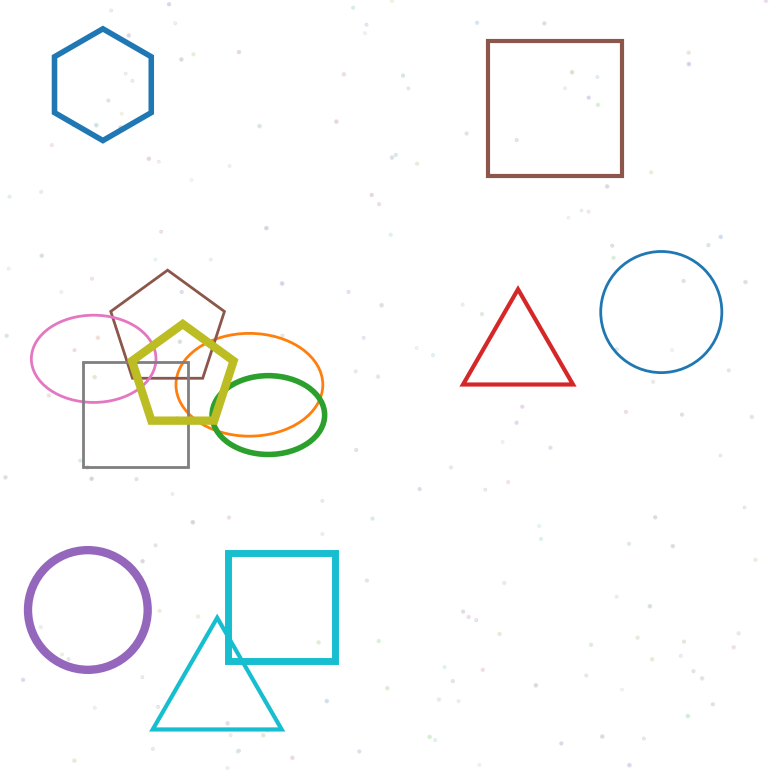[{"shape": "circle", "thickness": 1, "radius": 0.39, "center": [0.859, 0.595]}, {"shape": "hexagon", "thickness": 2, "radius": 0.36, "center": [0.134, 0.89]}, {"shape": "oval", "thickness": 1, "radius": 0.48, "center": [0.324, 0.5]}, {"shape": "oval", "thickness": 2, "radius": 0.37, "center": [0.349, 0.461]}, {"shape": "triangle", "thickness": 1.5, "radius": 0.41, "center": [0.673, 0.542]}, {"shape": "circle", "thickness": 3, "radius": 0.39, "center": [0.114, 0.208]}, {"shape": "square", "thickness": 1.5, "radius": 0.44, "center": [0.721, 0.859]}, {"shape": "pentagon", "thickness": 1, "radius": 0.39, "center": [0.218, 0.572]}, {"shape": "oval", "thickness": 1, "radius": 0.4, "center": [0.122, 0.534]}, {"shape": "square", "thickness": 1, "radius": 0.34, "center": [0.176, 0.462]}, {"shape": "pentagon", "thickness": 3, "radius": 0.35, "center": [0.237, 0.51]}, {"shape": "square", "thickness": 2.5, "radius": 0.35, "center": [0.366, 0.212]}, {"shape": "triangle", "thickness": 1.5, "radius": 0.48, "center": [0.282, 0.101]}]